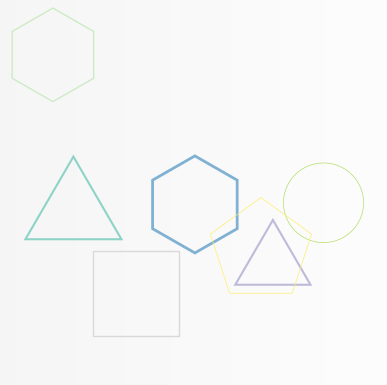[{"shape": "triangle", "thickness": 1.5, "radius": 0.72, "center": [0.189, 0.45]}, {"shape": "triangle", "thickness": 1.5, "radius": 0.56, "center": [0.704, 0.316]}, {"shape": "hexagon", "thickness": 2, "radius": 0.63, "center": [0.503, 0.469]}, {"shape": "circle", "thickness": 0.5, "radius": 0.52, "center": [0.835, 0.473]}, {"shape": "square", "thickness": 1, "radius": 0.55, "center": [0.351, 0.238]}, {"shape": "hexagon", "thickness": 1, "radius": 0.61, "center": [0.137, 0.858]}, {"shape": "pentagon", "thickness": 0.5, "radius": 0.69, "center": [0.673, 0.35]}]